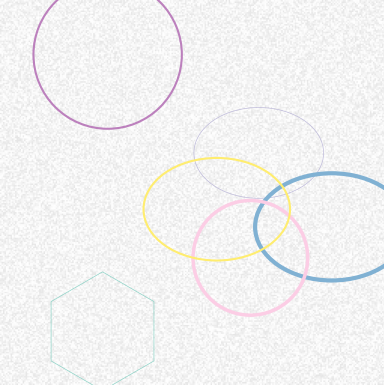[{"shape": "hexagon", "thickness": 0.5, "radius": 0.77, "center": [0.266, 0.14]}, {"shape": "oval", "thickness": 0.5, "radius": 0.84, "center": [0.672, 0.603]}, {"shape": "oval", "thickness": 3, "radius": 0.99, "center": [0.861, 0.411]}, {"shape": "circle", "thickness": 2.5, "radius": 0.74, "center": [0.65, 0.33]}, {"shape": "circle", "thickness": 1.5, "radius": 0.96, "center": [0.28, 0.858]}, {"shape": "oval", "thickness": 1.5, "radius": 0.95, "center": [0.563, 0.457]}]